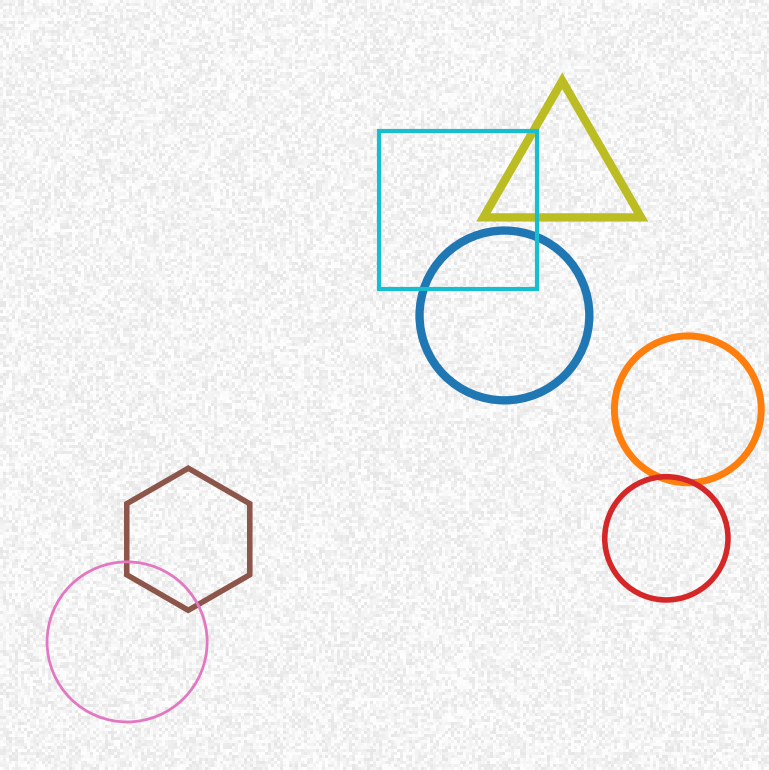[{"shape": "circle", "thickness": 3, "radius": 0.55, "center": [0.655, 0.59]}, {"shape": "circle", "thickness": 2.5, "radius": 0.48, "center": [0.893, 0.468]}, {"shape": "circle", "thickness": 2, "radius": 0.4, "center": [0.865, 0.301]}, {"shape": "hexagon", "thickness": 2, "radius": 0.46, "center": [0.244, 0.3]}, {"shape": "circle", "thickness": 1, "radius": 0.52, "center": [0.165, 0.166]}, {"shape": "triangle", "thickness": 3, "radius": 0.59, "center": [0.73, 0.777]}, {"shape": "square", "thickness": 1.5, "radius": 0.51, "center": [0.595, 0.727]}]